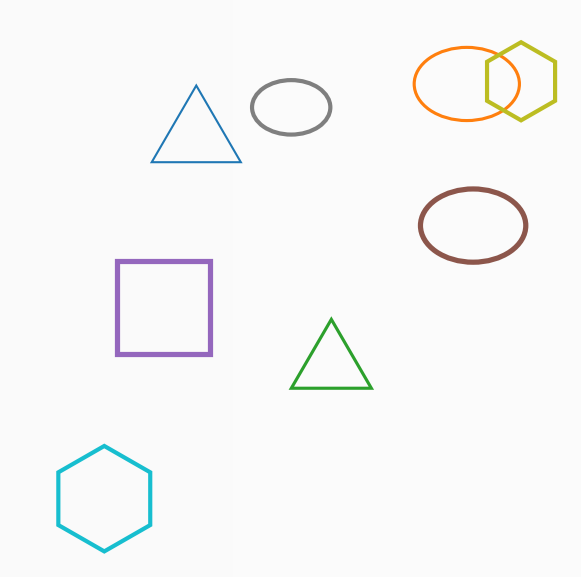[{"shape": "triangle", "thickness": 1, "radius": 0.44, "center": [0.338, 0.763]}, {"shape": "oval", "thickness": 1.5, "radius": 0.45, "center": [0.803, 0.854]}, {"shape": "triangle", "thickness": 1.5, "radius": 0.4, "center": [0.57, 0.367]}, {"shape": "square", "thickness": 2.5, "radius": 0.4, "center": [0.281, 0.467]}, {"shape": "oval", "thickness": 2.5, "radius": 0.45, "center": [0.814, 0.609]}, {"shape": "oval", "thickness": 2, "radius": 0.34, "center": [0.501, 0.813]}, {"shape": "hexagon", "thickness": 2, "radius": 0.34, "center": [0.896, 0.858]}, {"shape": "hexagon", "thickness": 2, "radius": 0.46, "center": [0.179, 0.136]}]